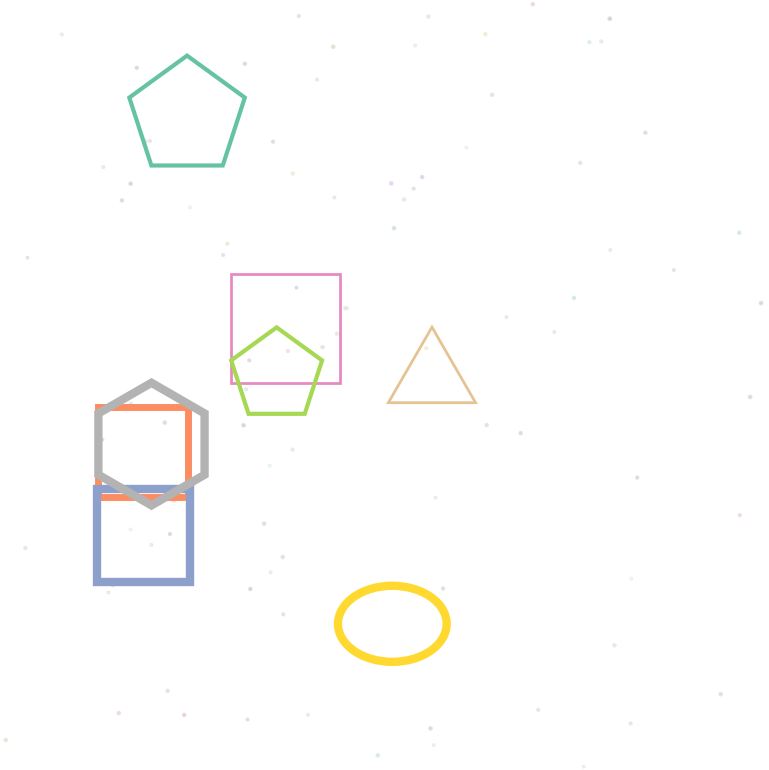[{"shape": "pentagon", "thickness": 1.5, "radius": 0.39, "center": [0.243, 0.849]}, {"shape": "square", "thickness": 2.5, "radius": 0.29, "center": [0.186, 0.413]}, {"shape": "square", "thickness": 3, "radius": 0.3, "center": [0.187, 0.305]}, {"shape": "square", "thickness": 1, "radius": 0.36, "center": [0.371, 0.573]}, {"shape": "pentagon", "thickness": 1.5, "radius": 0.31, "center": [0.359, 0.513]}, {"shape": "oval", "thickness": 3, "radius": 0.35, "center": [0.51, 0.19]}, {"shape": "triangle", "thickness": 1, "radius": 0.33, "center": [0.561, 0.51]}, {"shape": "hexagon", "thickness": 3, "radius": 0.4, "center": [0.197, 0.423]}]